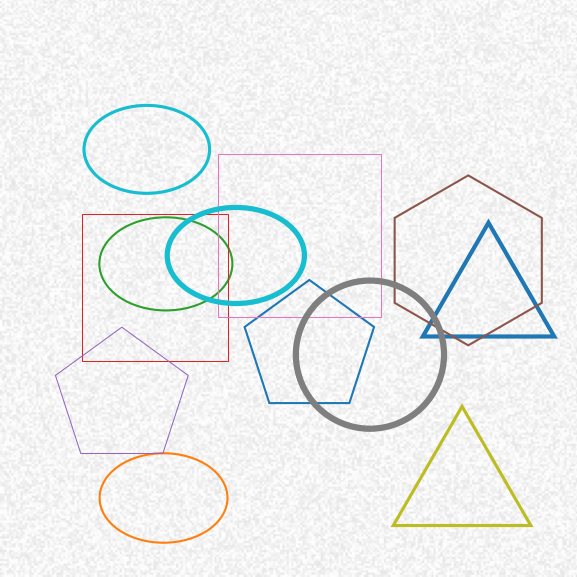[{"shape": "pentagon", "thickness": 1, "radius": 0.59, "center": [0.536, 0.396]}, {"shape": "triangle", "thickness": 2, "radius": 0.66, "center": [0.846, 0.482]}, {"shape": "oval", "thickness": 1, "radius": 0.55, "center": [0.283, 0.137]}, {"shape": "oval", "thickness": 1, "radius": 0.58, "center": [0.287, 0.542]}, {"shape": "square", "thickness": 0.5, "radius": 0.63, "center": [0.269, 0.501]}, {"shape": "pentagon", "thickness": 0.5, "radius": 0.6, "center": [0.211, 0.312]}, {"shape": "hexagon", "thickness": 1, "radius": 0.74, "center": [0.811, 0.548]}, {"shape": "square", "thickness": 0.5, "radius": 0.71, "center": [0.518, 0.592]}, {"shape": "circle", "thickness": 3, "radius": 0.64, "center": [0.641, 0.385]}, {"shape": "triangle", "thickness": 1.5, "radius": 0.69, "center": [0.8, 0.158]}, {"shape": "oval", "thickness": 2.5, "radius": 0.59, "center": [0.408, 0.557]}, {"shape": "oval", "thickness": 1.5, "radius": 0.54, "center": [0.254, 0.741]}]